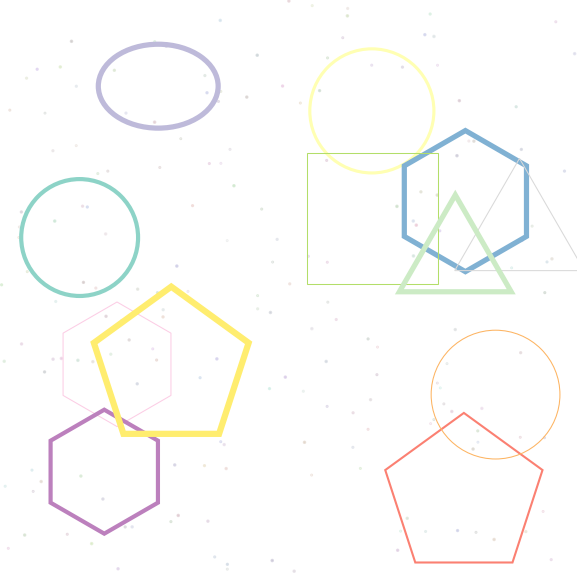[{"shape": "circle", "thickness": 2, "radius": 0.51, "center": [0.138, 0.588]}, {"shape": "circle", "thickness": 1.5, "radius": 0.54, "center": [0.644, 0.807]}, {"shape": "oval", "thickness": 2.5, "radius": 0.52, "center": [0.274, 0.85]}, {"shape": "pentagon", "thickness": 1, "radius": 0.72, "center": [0.803, 0.141]}, {"shape": "hexagon", "thickness": 2.5, "radius": 0.61, "center": [0.806, 0.651]}, {"shape": "circle", "thickness": 0.5, "radius": 0.56, "center": [0.858, 0.316]}, {"shape": "square", "thickness": 0.5, "radius": 0.57, "center": [0.646, 0.621]}, {"shape": "hexagon", "thickness": 0.5, "radius": 0.54, "center": [0.203, 0.368]}, {"shape": "triangle", "thickness": 0.5, "radius": 0.65, "center": [0.9, 0.595]}, {"shape": "hexagon", "thickness": 2, "radius": 0.54, "center": [0.181, 0.182]}, {"shape": "triangle", "thickness": 2.5, "radius": 0.56, "center": [0.788, 0.55]}, {"shape": "pentagon", "thickness": 3, "radius": 0.7, "center": [0.297, 0.362]}]